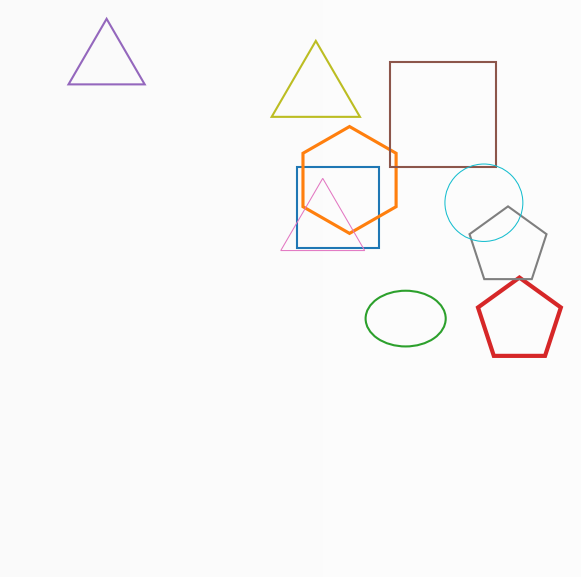[{"shape": "square", "thickness": 1, "radius": 0.35, "center": [0.582, 0.64]}, {"shape": "hexagon", "thickness": 1.5, "radius": 0.46, "center": [0.601, 0.687]}, {"shape": "oval", "thickness": 1, "radius": 0.34, "center": [0.698, 0.447]}, {"shape": "pentagon", "thickness": 2, "radius": 0.37, "center": [0.894, 0.444]}, {"shape": "triangle", "thickness": 1, "radius": 0.38, "center": [0.183, 0.891]}, {"shape": "square", "thickness": 1, "radius": 0.45, "center": [0.763, 0.801]}, {"shape": "triangle", "thickness": 0.5, "radius": 0.42, "center": [0.555, 0.607]}, {"shape": "pentagon", "thickness": 1, "radius": 0.35, "center": [0.874, 0.572]}, {"shape": "triangle", "thickness": 1, "radius": 0.44, "center": [0.543, 0.841]}, {"shape": "circle", "thickness": 0.5, "radius": 0.34, "center": [0.833, 0.648]}]